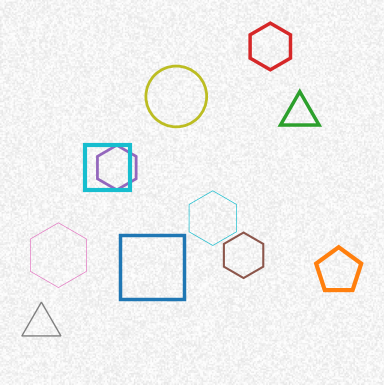[{"shape": "square", "thickness": 2.5, "radius": 0.41, "center": [0.394, 0.306]}, {"shape": "pentagon", "thickness": 3, "radius": 0.31, "center": [0.88, 0.296]}, {"shape": "triangle", "thickness": 2.5, "radius": 0.29, "center": [0.779, 0.704]}, {"shape": "hexagon", "thickness": 2.5, "radius": 0.3, "center": [0.702, 0.879]}, {"shape": "hexagon", "thickness": 2, "radius": 0.29, "center": [0.303, 0.565]}, {"shape": "hexagon", "thickness": 1.5, "radius": 0.3, "center": [0.633, 0.337]}, {"shape": "hexagon", "thickness": 0.5, "radius": 0.42, "center": [0.152, 0.337]}, {"shape": "triangle", "thickness": 1, "radius": 0.29, "center": [0.108, 0.157]}, {"shape": "circle", "thickness": 2, "radius": 0.39, "center": [0.458, 0.749]}, {"shape": "square", "thickness": 3, "radius": 0.3, "center": [0.279, 0.565]}, {"shape": "hexagon", "thickness": 0.5, "radius": 0.36, "center": [0.553, 0.433]}]